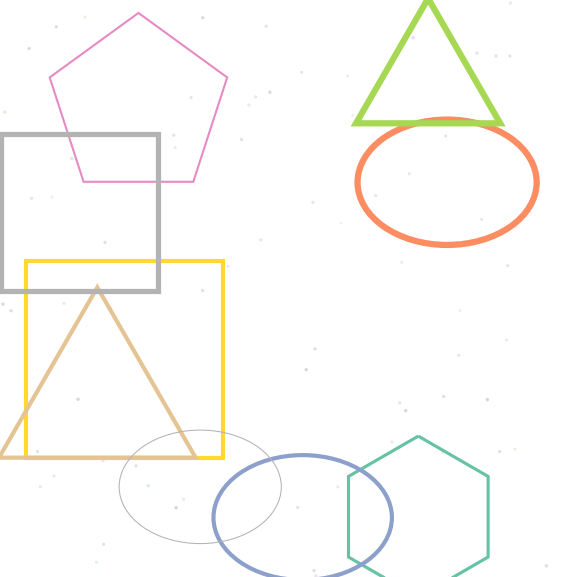[{"shape": "hexagon", "thickness": 1.5, "radius": 0.7, "center": [0.724, 0.104]}, {"shape": "oval", "thickness": 3, "radius": 0.78, "center": [0.774, 0.684]}, {"shape": "oval", "thickness": 2, "radius": 0.77, "center": [0.524, 0.103]}, {"shape": "pentagon", "thickness": 1, "radius": 0.81, "center": [0.24, 0.815]}, {"shape": "triangle", "thickness": 3, "radius": 0.72, "center": [0.741, 0.858]}, {"shape": "square", "thickness": 2, "radius": 0.85, "center": [0.216, 0.376]}, {"shape": "triangle", "thickness": 2, "radius": 0.98, "center": [0.169, 0.305]}, {"shape": "square", "thickness": 2.5, "radius": 0.68, "center": [0.137, 0.631]}, {"shape": "oval", "thickness": 0.5, "radius": 0.7, "center": [0.347, 0.156]}]